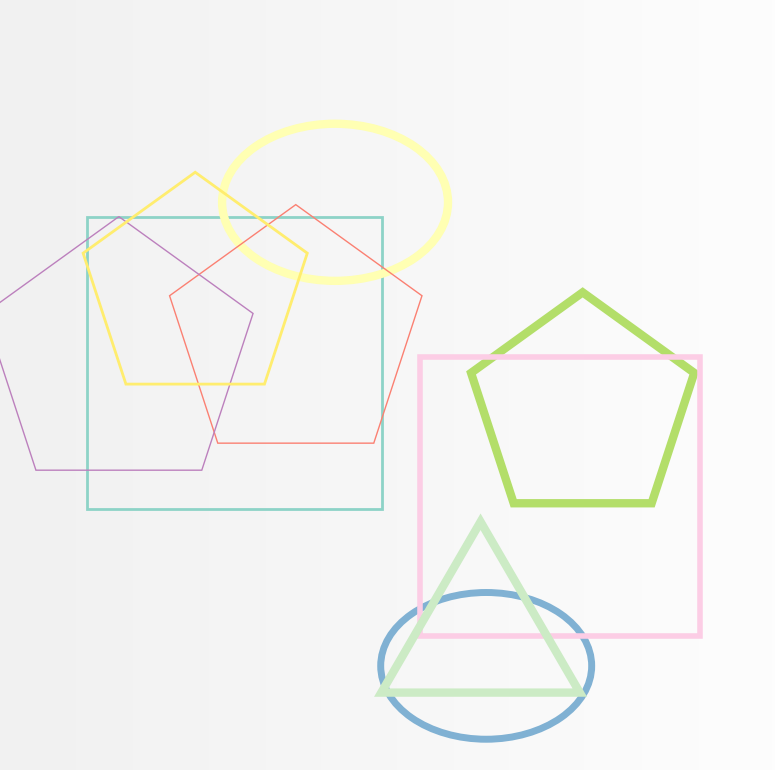[{"shape": "square", "thickness": 1, "radius": 0.95, "center": [0.302, 0.529]}, {"shape": "oval", "thickness": 3, "radius": 0.73, "center": [0.432, 0.737]}, {"shape": "pentagon", "thickness": 0.5, "radius": 0.86, "center": [0.382, 0.563]}, {"shape": "oval", "thickness": 2.5, "radius": 0.68, "center": [0.627, 0.135]}, {"shape": "pentagon", "thickness": 3, "radius": 0.76, "center": [0.752, 0.469]}, {"shape": "square", "thickness": 2, "radius": 0.9, "center": [0.723, 0.355]}, {"shape": "pentagon", "thickness": 0.5, "radius": 0.91, "center": [0.153, 0.537]}, {"shape": "triangle", "thickness": 3, "radius": 0.74, "center": [0.62, 0.174]}, {"shape": "pentagon", "thickness": 1, "radius": 0.76, "center": [0.252, 0.624]}]